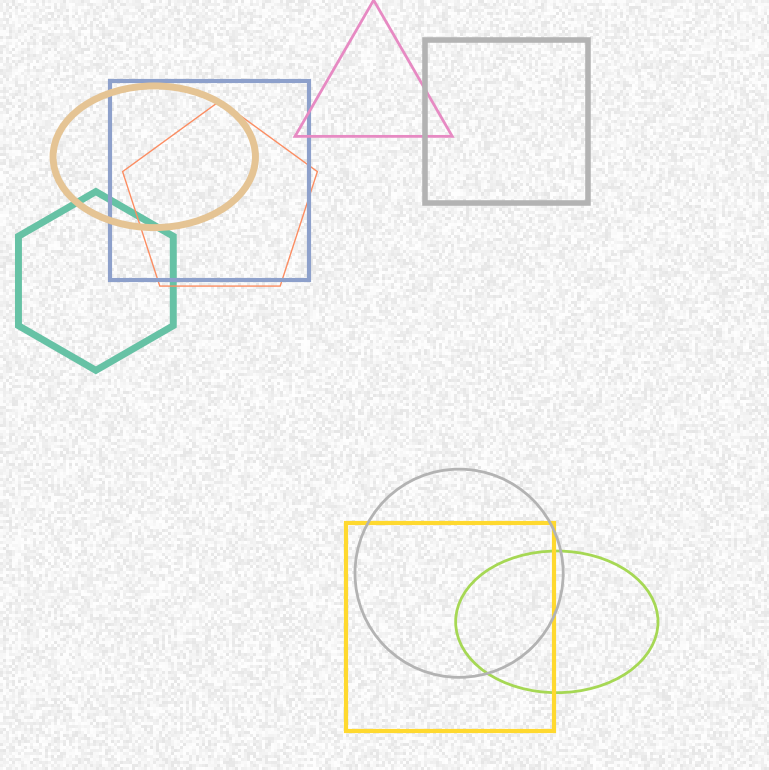[{"shape": "hexagon", "thickness": 2.5, "radius": 0.58, "center": [0.125, 0.635]}, {"shape": "pentagon", "thickness": 0.5, "radius": 0.66, "center": [0.286, 0.736]}, {"shape": "square", "thickness": 1.5, "radius": 0.65, "center": [0.273, 0.765]}, {"shape": "triangle", "thickness": 1, "radius": 0.59, "center": [0.485, 0.882]}, {"shape": "oval", "thickness": 1, "radius": 0.66, "center": [0.723, 0.192]}, {"shape": "square", "thickness": 1.5, "radius": 0.67, "center": [0.584, 0.186]}, {"shape": "oval", "thickness": 2.5, "radius": 0.66, "center": [0.2, 0.796]}, {"shape": "square", "thickness": 2, "radius": 0.53, "center": [0.658, 0.842]}, {"shape": "circle", "thickness": 1, "radius": 0.68, "center": [0.596, 0.256]}]